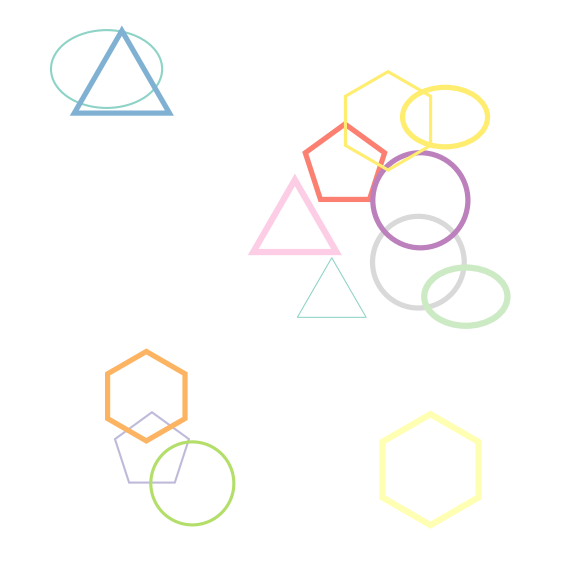[{"shape": "triangle", "thickness": 0.5, "radius": 0.34, "center": [0.574, 0.484]}, {"shape": "oval", "thickness": 1, "radius": 0.48, "center": [0.185, 0.88]}, {"shape": "hexagon", "thickness": 3, "radius": 0.48, "center": [0.745, 0.186]}, {"shape": "pentagon", "thickness": 1, "radius": 0.34, "center": [0.263, 0.218]}, {"shape": "pentagon", "thickness": 2.5, "radius": 0.36, "center": [0.597, 0.712]}, {"shape": "triangle", "thickness": 2.5, "radius": 0.48, "center": [0.211, 0.851]}, {"shape": "hexagon", "thickness": 2.5, "radius": 0.39, "center": [0.253, 0.313]}, {"shape": "circle", "thickness": 1.5, "radius": 0.36, "center": [0.333, 0.162]}, {"shape": "triangle", "thickness": 3, "radius": 0.42, "center": [0.511, 0.604]}, {"shape": "circle", "thickness": 2.5, "radius": 0.4, "center": [0.724, 0.545]}, {"shape": "circle", "thickness": 2.5, "radius": 0.41, "center": [0.728, 0.652]}, {"shape": "oval", "thickness": 3, "radius": 0.36, "center": [0.807, 0.485]}, {"shape": "oval", "thickness": 2.5, "radius": 0.37, "center": [0.771, 0.796]}, {"shape": "hexagon", "thickness": 1.5, "radius": 0.43, "center": [0.672, 0.79]}]